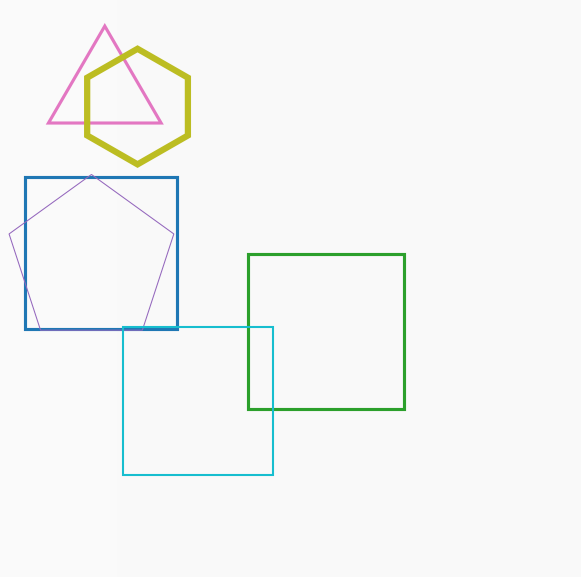[{"shape": "square", "thickness": 1.5, "radius": 0.66, "center": [0.174, 0.56]}, {"shape": "square", "thickness": 1.5, "radius": 0.67, "center": [0.56, 0.425]}, {"shape": "pentagon", "thickness": 0.5, "radius": 0.75, "center": [0.157, 0.548]}, {"shape": "triangle", "thickness": 1.5, "radius": 0.56, "center": [0.18, 0.842]}, {"shape": "hexagon", "thickness": 3, "radius": 0.5, "center": [0.237, 0.815]}, {"shape": "square", "thickness": 1, "radius": 0.64, "center": [0.341, 0.305]}]